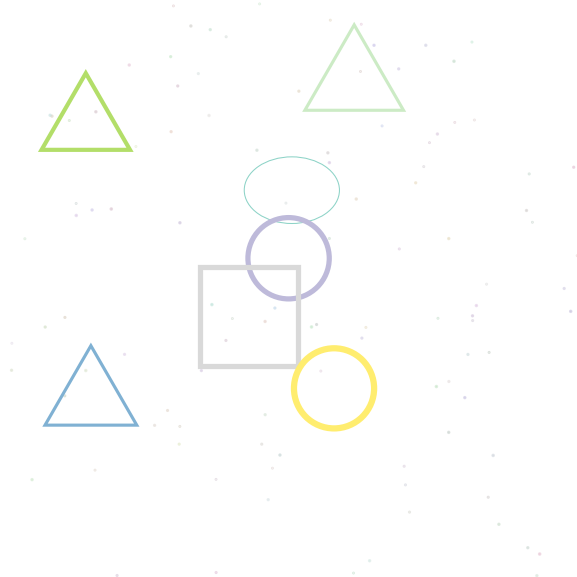[{"shape": "oval", "thickness": 0.5, "radius": 0.41, "center": [0.505, 0.67]}, {"shape": "circle", "thickness": 2.5, "radius": 0.35, "center": [0.5, 0.552]}, {"shape": "triangle", "thickness": 1.5, "radius": 0.46, "center": [0.157, 0.309]}, {"shape": "triangle", "thickness": 2, "radius": 0.44, "center": [0.149, 0.784]}, {"shape": "square", "thickness": 2.5, "radius": 0.43, "center": [0.431, 0.451]}, {"shape": "triangle", "thickness": 1.5, "radius": 0.49, "center": [0.613, 0.857]}, {"shape": "circle", "thickness": 3, "radius": 0.35, "center": [0.578, 0.327]}]